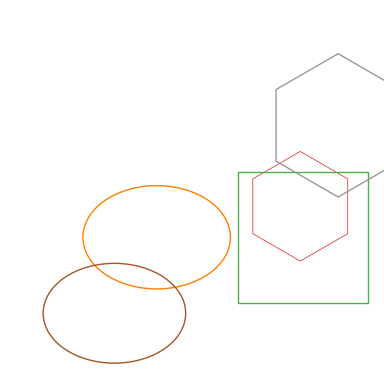[{"shape": "hexagon", "thickness": 0.5, "radius": 0.71, "center": [0.78, 0.464]}, {"shape": "square", "thickness": 1, "radius": 0.85, "center": [0.787, 0.383]}, {"shape": "oval", "thickness": 1, "radius": 0.96, "center": [0.407, 0.384]}, {"shape": "oval", "thickness": 1, "radius": 0.93, "center": [0.297, 0.186]}, {"shape": "hexagon", "thickness": 1, "radius": 0.93, "center": [0.878, 0.674]}]